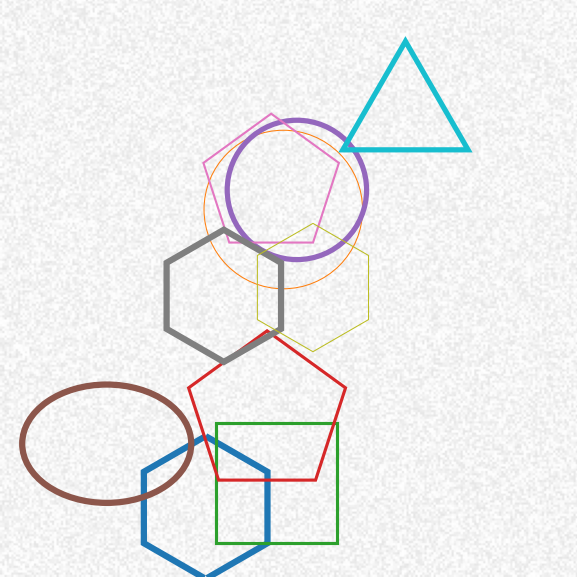[{"shape": "hexagon", "thickness": 3, "radius": 0.62, "center": [0.356, 0.12]}, {"shape": "circle", "thickness": 0.5, "radius": 0.69, "center": [0.491, 0.636]}, {"shape": "square", "thickness": 1.5, "radius": 0.52, "center": [0.479, 0.163]}, {"shape": "pentagon", "thickness": 1.5, "radius": 0.71, "center": [0.462, 0.283]}, {"shape": "circle", "thickness": 2.5, "radius": 0.6, "center": [0.514, 0.67]}, {"shape": "oval", "thickness": 3, "radius": 0.73, "center": [0.185, 0.231]}, {"shape": "pentagon", "thickness": 1, "radius": 0.62, "center": [0.47, 0.679]}, {"shape": "hexagon", "thickness": 3, "radius": 0.57, "center": [0.388, 0.487]}, {"shape": "hexagon", "thickness": 0.5, "radius": 0.56, "center": [0.542, 0.501]}, {"shape": "triangle", "thickness": 2.5, "radius": 0.63, "center": [0.702, 0.802]}]